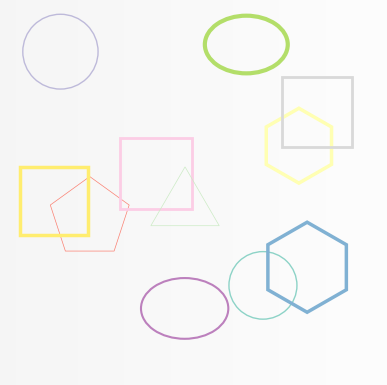[{"shape": "circle", "thickness": 1, "radius": 0.44, "center": [0.679, 0.259]}, {"shape": "hexagon", "thickness": 2.5, "radius": 0.49, "center": [0.771, 0.622]}, {"shape": "circle", "thickness": 1, "radius": 0.49, "center": [0.156, 0.866]}, {"shape": "pentagon", "thickness": 0.5, "radius": 0.53, "center": [0.232, 0.434]}, {"shape": "hexagon", "thickness": 2.5, "radius": 0.58, "center": [0.793, 0.306]}, {"shape": "oval", "thickness": 3, "radius": 0.53, "center": [0.636, 0.884]}, {"shape": "square", "thickness": 2, "radius": 0.47, "center": [0.402, 0.55]}, {"shape": "square", "thickness": 2, "radius": 0.45, "center": [0.818, 0.71]}, {"shape": "oval", "thickness": 1.5, "radius": 0.56, "center": [0.477, 0.199]}, {"shape": "triangle", "thickness": 0.5, "radius": 0.51, "center": [0.478, 0.465]}, {"shape": "square", "thickness": 2.5, "radius": 0.44, "center": [0.139, 0.479]}]